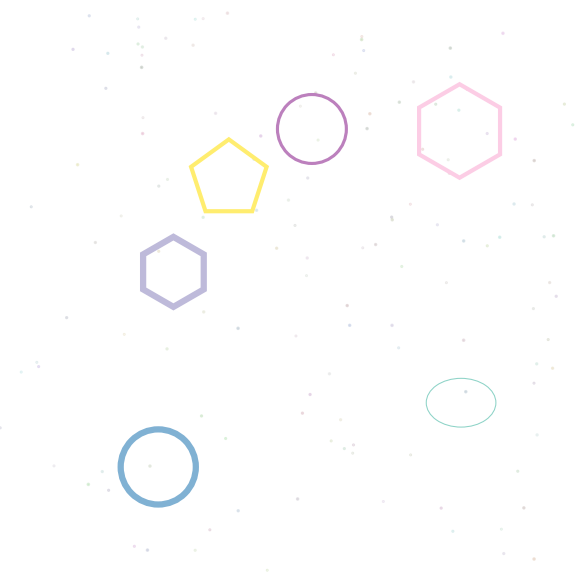[{"shape": "oval", "thickness": 0.5, "radius": 0.3, "center": [0.798, 0.302]}, {"shape": "hexagon", "thickness": 3, "radius": 0.3, "center": [0.3, 0.528]}, {"shape": "circle", "thickness": 3, "radius": 0.33, "center": [0.274, 0.191]}, {"shape": "hexagon", "thickness": 2, "radius": 0.4, "center": [0.796, 0.772]}, {"shape": "circle", "thickness": 1.5, "radius": 0.3, "center": [0.54, 0.776]}, {"shape": "pentagon", "thickness": 2, "radius": 0.34, "center": [0.396, 0.689]}]